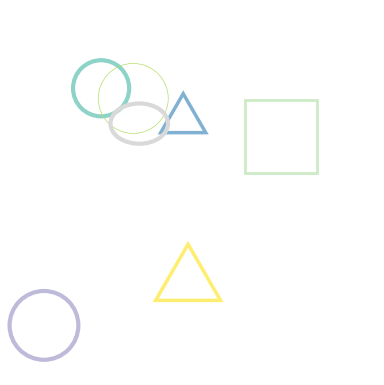[{"shape": "circle", "thickness": 3, "radius": 0.36, "center": [0.263, 0.771]}, {"shape": "circle", "thickness": 3, "radius": 0.45, "center": [0.114, 0.155]}, {"shape": "triangle", "thickness": 2.5, "radius": 0.34, "center": [0.476, 0.689]}, {"shape": "circle", "thickness": 0.5, "radius": 0.45, "center": [0.346, 0.744]}, {"shape": "oval", "thickness": 3, "radius": 0.37, "center": [0.362, 0.679]}, {"shape": "square", "thickness": 2, "radius": 0.47, "center": [0.73, 0.645]}, {"shape": "triangle", "thickness": 2.5, "radius": 0.49, "center": [0.488, 0.268]}]